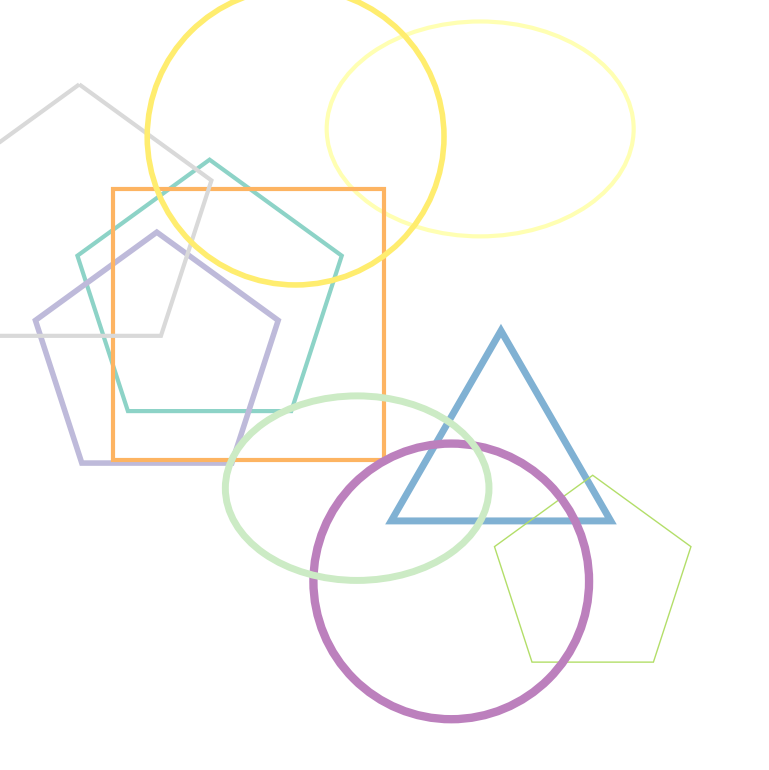[{"shape": "pentagon", "thickness": 1.5, "radius": 0.9, "center": [0.272, 0.612]}, {"shape": "oval", "thickness": 1.5, "radius": 1.0, "center": [0.624, 0.833]}, {"shape": "pentagon", "thickness": 2, "radius": 0.83, "center": [0.204, 0.533]}, {"shape": "triangle", "thickness": 2.5, "radius": 0.82, "center": [0.651, 0.406]}, {"shape": "square", "thickness": 1.5, "radius": 0.88, "center": [0.323, 0.579]}, {"shape": "pentagon", "thickness": 0.5, "radius": 0.67, "center": [0.77, 0.249]}, {"shape": "pentagon", "thickness": 1.5, "radius": 0.9, "center": [0.103, 0.71]}, {"shape": "circle", "thickness": 3, "radius": 0.89, "center": [0.586, 0.245]}, {"shape": "oval", "thickness": 2.5, "radius": 0.86, "center": [0.464, 0.366]}, {"shape": "circle", "thickness": 2, "radius": 0.96, "center": [0.384, 0.823]}]